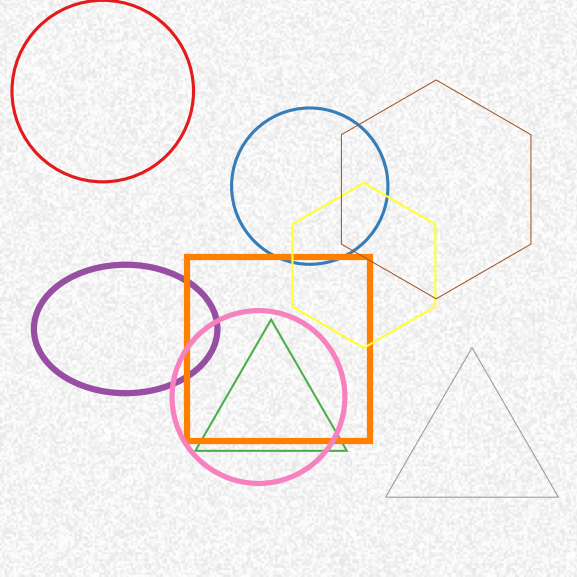[{"shape": "circle", "thickness": 1.5, "radius": 0.79, "center": [0.178, 0.841]}, {"shape": "circle", "thickness": 1.5, "radius": 0.68, "center": [0.536, 0.677]}, {"shape": "triangle", "thickness": 1, "radius": 0.76, "center": [0.469, 0.294]}, {"shape": "oval", "thickness": 3, "radius": 0.79, "center": [0.218, 0.429]}, {"shape": "square", "thickness": 3, "radius": 0.79, "center": [0.483, 0.395]}, {"shape": "hexagon", "thickness": 1, "radius": 0.71, "center": [0.63, 0.539]}, {"shape": "hexagon", "thickness": 0.5, "radius": 0.95, "center": [0.755, 0.671]}, {"shape": "circle", "thickness": 2.5, "radius": 0.75, "center": [0.448, 0.312]}, {"shape": "triangle", "thickness": 0.5, "radius": 0.86, "center": [0.817, 0.225]}]